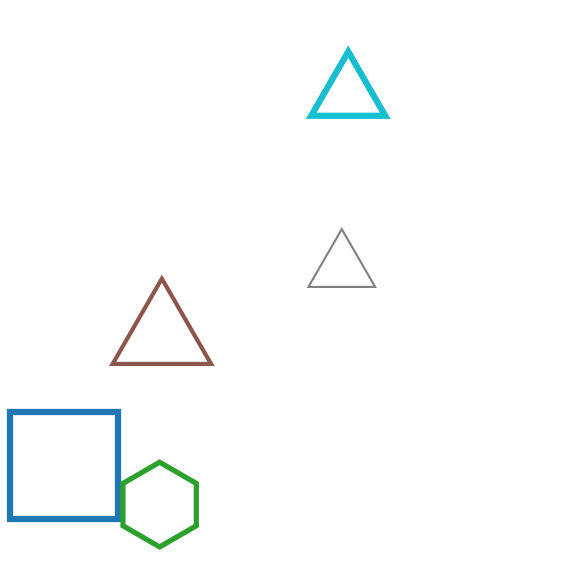[{"shape": "square", "thickness": 3, "radius": 0.47, "center": [0.111, 0.193]}, {"shape": "hexagon", "thickness": 2.5, "radius": 0.37, "center": [0.276, 0.125]}, {"shape": "triangle", "thickness": 2, "radius": 0.49, "center": [0.28, 0.418]}, {"shape": "triangle", "thickness": 1, "radius": 0.33, "center": [0.592, 0.536]}, {"shape": "triangle", "thickness": 3, "radius": 0.37, "center": [0.603, 0.836]}]